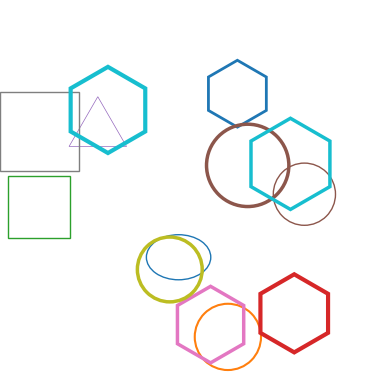[{"shape": "oval", "thickness": 1, "radius": 0.42, "center": [0.464, 0.332]}, {"shape": "hexagon", "thickness": 2, "radius": 0.43, "center": [0.617, 0.757]}, {"shape": "circle", "thickness": 1.5, "radius": 0.43, "center": [0.592, 0.125]}, {"shape": "square", "thickness": 1, "radius": 0.4, "center": [0.101, 0.463]}, {"shape": "hexagon", "thickness": 3, "radius": 0.51, "center": [0.764, 0.186]}, {"shape": "triangle", "thickness": 0.5, "radius": 0.43, "center": [0.254, 0.663]}, {"shape": "circle", "thickness": 2.5, "radius": 0.53, "center": [0.643, 0.57]}, {"shape": "circle", "thickness": 1, "radius": 0.4, "center": [0.791, 0.496]}, {"shape": "hexagon", "thickness": 2.5, "radius": 0.5, "center": [0.547, 0.157]}, {"shape": "square", "thickness": 1, "radius": 0.51, "center": [0.103, 0.659]}, {"shape": "circle", "thickness": 2.5, "radius": 0.42, "center": [0.441, 0.3]}, {"shape": "hexagon", "thickness": 2.5, "radius": 0.59, "center": [0.754, 0.574]}, {"shape": "hexagon", "thickness": 3, "radius": 0.56, "center": [0.28, 0.714]}]